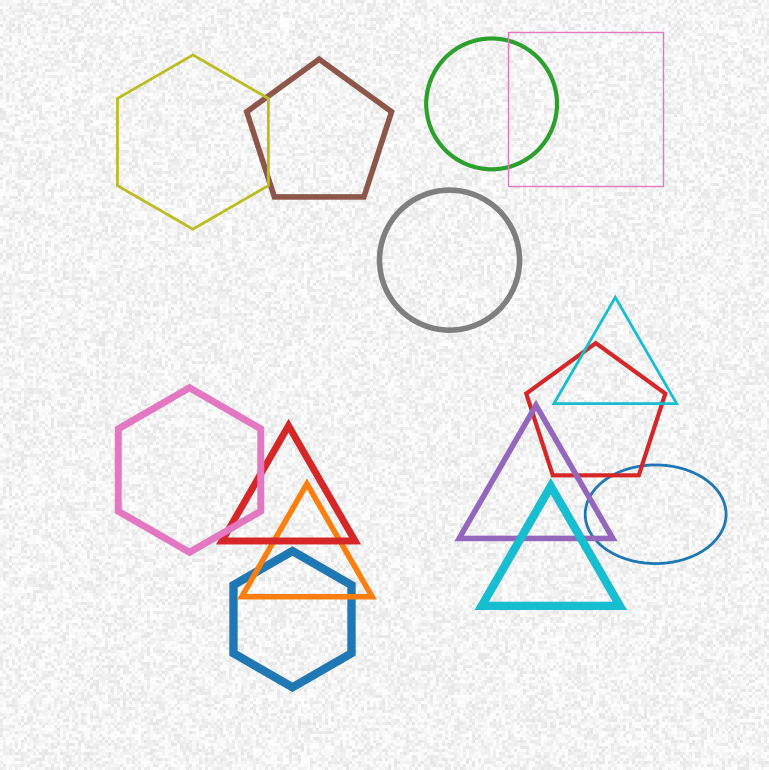[{"shape": "oval", "thickness": 1, "radius": 0.46, "center": [0.851, 0.332]}, {"shape": "hexagon", "thickness": 3, "radius": 0.44, "center": [0.38, 0.196]}, {"shape": "triangle", "thickness": 2, "radius": 0.49, "center": [0.399, 0.274]}, {"shape": "circle", "thickness": 1.5, "radius": 0.42, "center": [0.638, 0.865]}, {"shape": "triangle", "thickness": 2.5, "radius": 0.5, "center": [0.375, 0.347]}, {"shape": "pentagon", "thickness": 1.5, "radius": 0.47, "center": [0.774, 0.46]}, {"shape": "triangle", "thickness": 2, "radius": 0.58, "center": [0.696, 0.358]}, {"shape": "pentagon", "thickness": 2, "radius": 0.49, "center": [0.414, 0.824]}, {"shape": "square", "thickness": 0.5, "radius": 0.5, "center": [0.76, 0.858]}, {"shape": "hexagon", "thickness": 2.5, "radius": 0.53, "center": [0.246, 0.39]}, {"shape": "circle", "thickness": 2, "radius": 0.45, "center": [0.584, 0.662]}, {"shape": "hexagon", "thickness": 1, "radius": 0.57, "center": [0.251, 0.816]}, {"shape": "triangle", "thickness": 1, "radius": 0.46, "center": [0.799, 0.522]}, {"shape": "triangle", "thickness": 3, "radius": 0.52, "center": [0.715, 0.265]}]